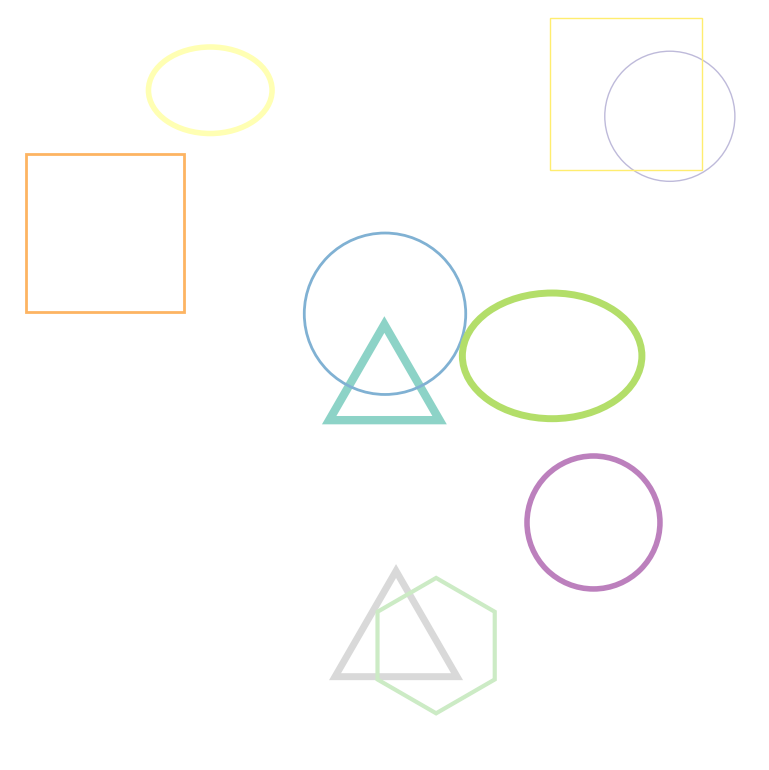[{"shape": "triangle", "thickness": 3, "radius": 0.41, "center": [0.499, 0.496]}, {"shape": "oval", "thickness": 2, "radius": 0.4, "center": [0.273, 0.883]}, {"shape": "circle", "thickness": 0.5, "radius": 0.42, "center": [0.87, 0.849]}, {"shape": "circle", "thickness": 1, "radius": 0.52, "center": [0.5, 0.593]}, {"shape": "square", "thickness": 1, "radius": 0.51, "center": [0.137, 0.698]}, {"shape": "oval", "thickness": 2.5, "radius": 0.58, "center": [0.717, 0.538]}, {"shape": "triangle", "thickness": 2.5, "radius": 0.46, "center": [0.514, 0.167]}, {"shape": "circle", "thickness": 2, "radius": 0.43, "center": [0.771, 0.321]}, {"shape": "hexagon", "thickness": 1.5, "radius": 0.44, "center": [0.566, 0.162]}, {"shape": "square", "thickness": 0.5, "radius": 0.49, "center": [0.813, 0.878]}]